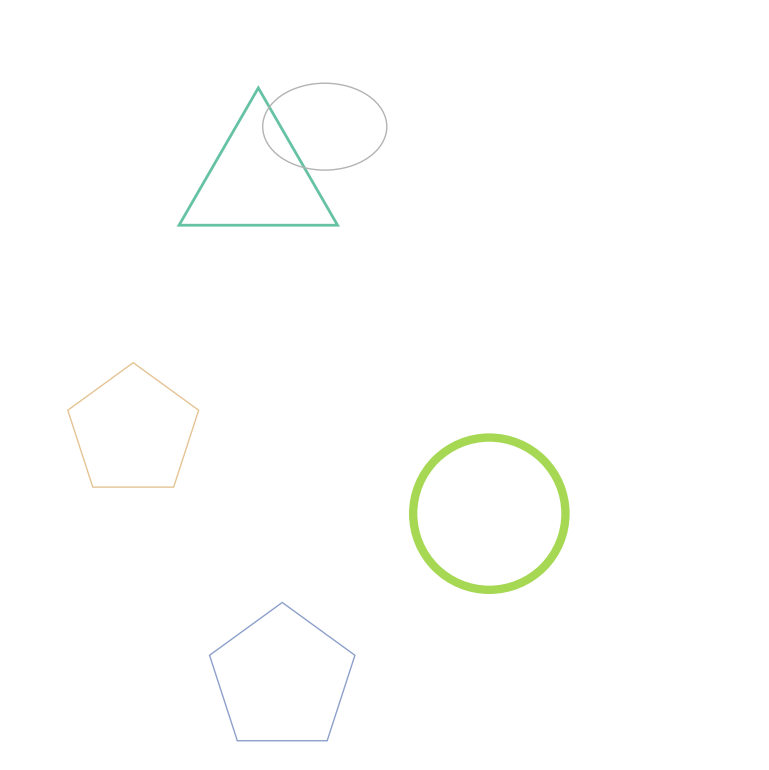[{"shape": "triangle", "thickness": 1, "radius": 0.59, "center": [0.335, 0.767]}, {"shape": "pentagon", "thickness": 0.5, "radius": 0.5, "center": [0.367, 0.118]}, {"shape": "circle", "thickness": 3, "radius": 0.49, "center": [0.635, 0.333]}, {"shape": "pentagon", "thickness": 0.5, "radius": 0.45, "center": [0.173, 0.44]}, {"shape": "oval", "thickness": 0.5, "radius": 0.4, "center": [0.422, 0.836]}]